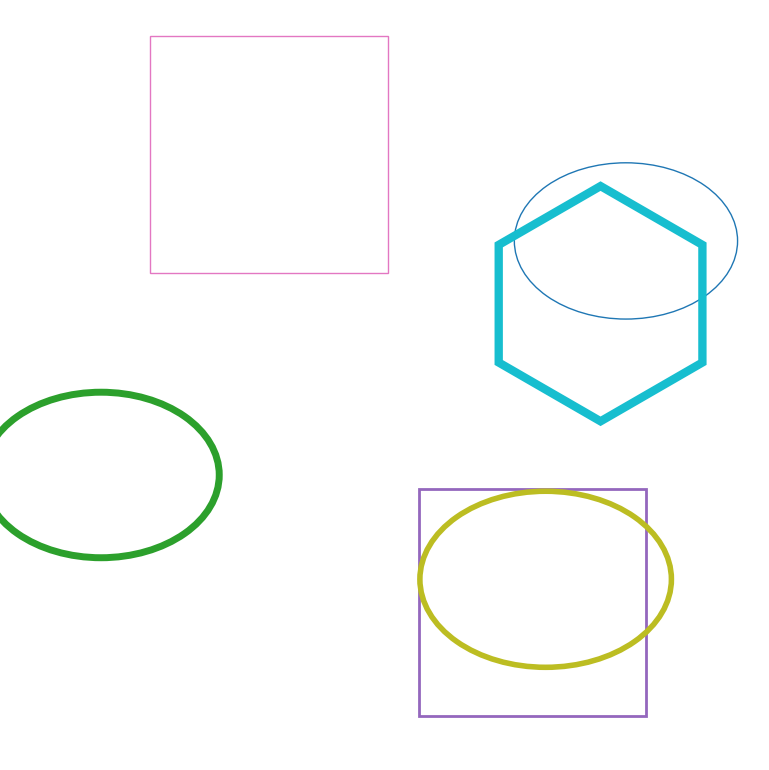[{"shape": "oval", "thickness": 0.5, "radius": 0.72, "center": [0.813, 0.687]}, {"shape": "oval", "thickness": 2.5, "radius": 0.77, "center": [0.131, 0.383]}, {"shape": "square", "thickness": 1, "radius": 0.74, "center": [0.692, 0.218]}, {"shape": "square", "thickness": 0.5, "radius": 0.77, "center": [0.35, 0.799]}, {"shape": "oval", "thickness": 2, "radius": 0.82, "center": [0.709, 0.248]}, {"shape": "hexagon", "thickness": 3, "radius": 0.76, "center": [0.78, 0.606]}]